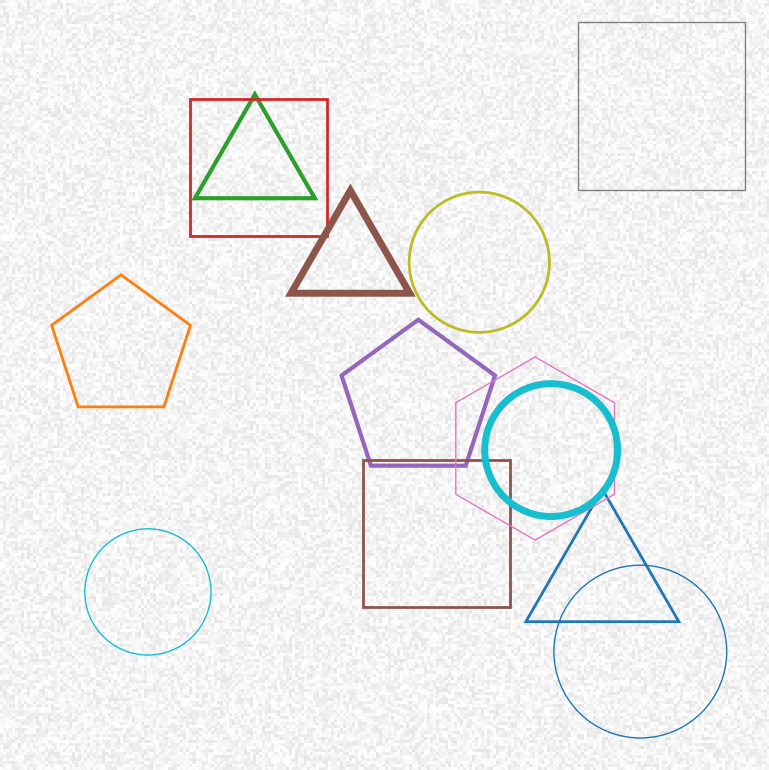[{"shape": "circle", "thickness": 0.5, "radius": 0.56, "center": [0.832, 0.154]}, {"shape": "triangle", "thickness": 1, "radius": 0.57, "center": [0.782, 0.25]}, {"shape": "pentagon", "thickness": 1, "radius": 0.47, "center": [0.157, 0.548]}, {"shape": "triangle", "thickness": 1.5, "radius": 0.45, "center": [0.331, 0.787]}, {"shape": "square", "thickness": 1, "radius": 0.45, "center": [0.336, 0.783]}, {"shape": "pentagon", "thickness": 1.5, "radius": 0.52, "center": [0.543, 0.48]}, {"shape": "triangle", "thickness": 2.5, "radius": 0.44, "center": [0.455, 0.664]}, {"shape": "square", "thickness": 1, "radius": 0.48, "center": [0.567, 0.307]}, {"shape": "hexagon", "thickness": 0.5, "radius": 0.59, "center": [0.695, 0.418]}, {"shape": "square", "thickness": 0.5, "radius": 0.54, "center": [0.859, 0.863]}, {"shape": "circle", "thickness": 1, "radius": 0.46, "center": [0.622, 0.659]}, {"shape": "circle", "thickness": 2.5, "radius": 0.43, "center": [0.716, 0.415]}, {"shape": "circle", "thickness": 0.5, "radius": 0.41, "center": [0.192, 0.231]}]